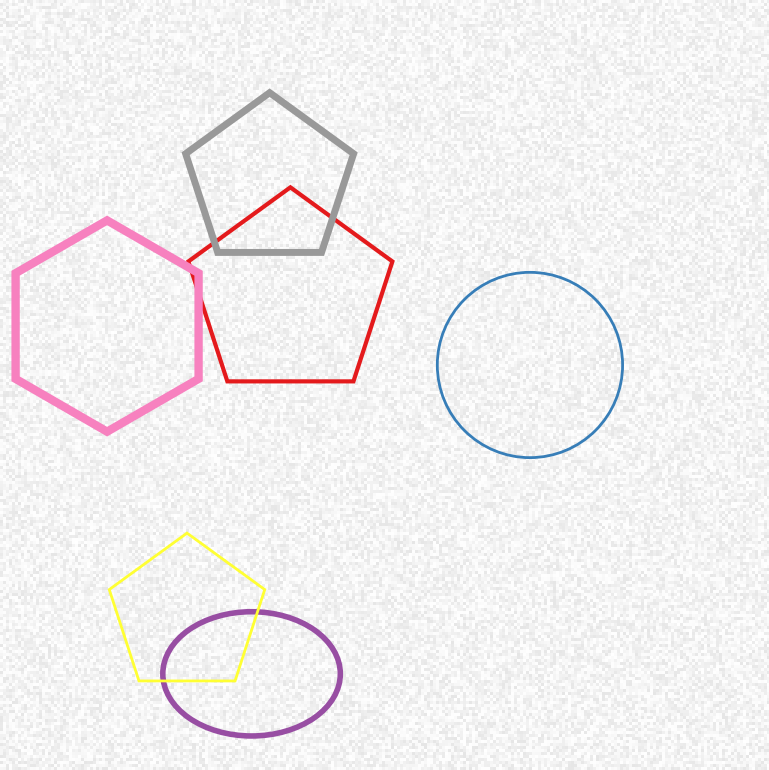[{"shape": "pentagon", "thickness": 1.5, "radius": 0.7, "center": [0.377, 0.617]}, {"shape": "circle", "thickness": 1, "radius": 0.6, "center": [0.688, 0.526]}, {"shape": "oval", "thickness": 2, "radius": 0.58, "center": [0.327, 0.125]}, {"shape": "pentagon", "thickness": 1, "radius": 0.53, "center": [0.243, 0.202]}, {"shape": "hexagon", "thickness": 3, "radius": 0.69, "center": [0.139, 0.577]}, {"shape": "pentagon", "thickness": 2.5, "radius": 0.57, "center": [0.35, 0.765]}]